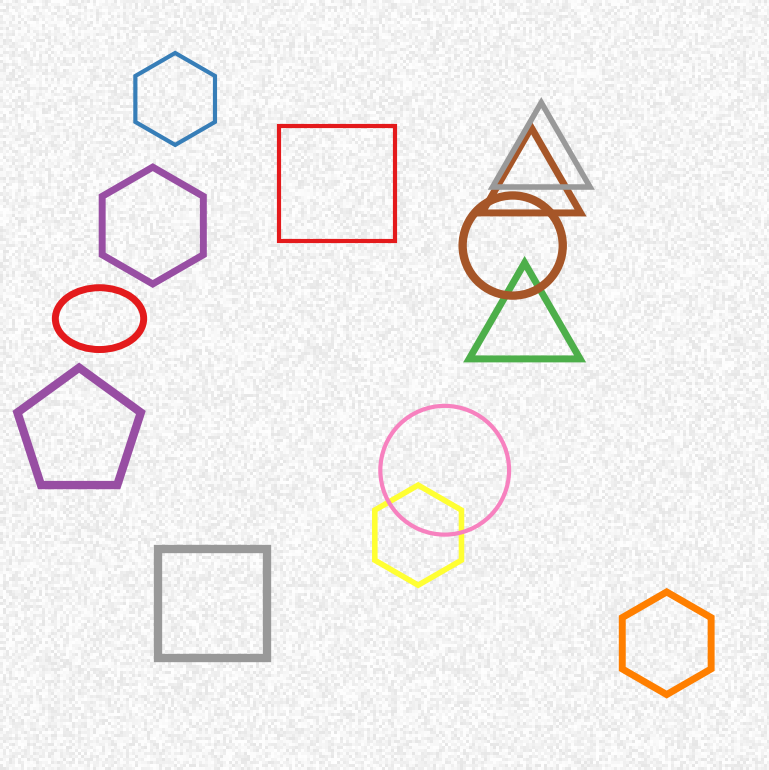[{"shape": "square", "thickness": 1.5, "radius": 0.37, "center": [0.437, 0.762]}, {"shape": "oval", "thickness": 2.5, "radius": 0.29, "center": [0.129, 0.586]}, {"shape": "hexagon", "thickness": 1.5, "radius": 0.3, "center": [0.227, 0.871]}, {"shape": "triangle", "thickness": 2.5, "radius": 0.42, "center": [0.681, 0.575]}, {"shape": "hexagon", "thickness": 2.5, "radius": 0.38, "center": [0.198, 0.707]}, {"shape": "pentagon", "thickness": 3, "radius": 0.42, "center": [0.103, 0.438]}, {"shape": "hexagon", "thickness": 2.5, "radius": 0.33, "center": [0.866, 0.165]}, {"shape": "hexagon", "thickness": 2, "radius": 0.32, "center": [0.543, 0.305]}, {"shape": "triangle", "thickness": 2.5, "radius": 0.37, "center": [0.69, 0.76]}, {"shape": "circle", "thickness": 3, "radius": 0.33, "center": [0.666, 0.681]}, {"shape": "circle", "thickness": 1.5, "radius": 0.42, "center": [0.578, 0.389]}, {"shape": "square", "thickness": 3, "radius": 0.35, "center": [0.276, 0.216]}, {"shape": "triangle", "thickness": 2, "radius": 0.37, "center": [0.703, 0.794]}]